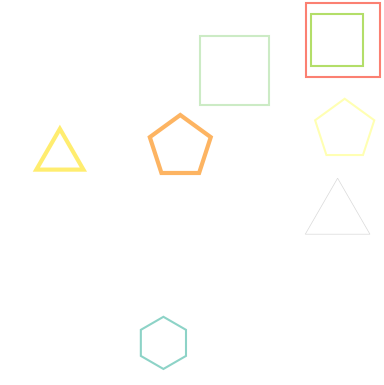[{"shape": "hexagon", "thickness": 1.5, "radius": 0.34, "center": [0.424, 0.109]}, {"shape": "pentagon", "thickness": 1.5, "radius": 0.4, "center": [0.895, 0.663]}, {"shape": "square", "thickness": 1.5, "radius": 0.48, "center": [0.89, 0.895]}, {"shape": "pentagon", "thickness": 3, "radius": 0.42, "center": [0.468, 0.618]}, {"shape": "square", "thickness": 1.5, "radius": 0.34, "center": [0.876, 0.896]}, {"shape": "triangle", "thickness": 0.5, "radius": 0.48, "center": [0.877, 0.44]}, {"shape": "square", "thickness": 1.5, "radius": 0.45, "center": [0.61, 0.818]}, {"shape": "triangle", "thickness": 3, "radius": 0.35, "center": [0.156, 0.595]}]